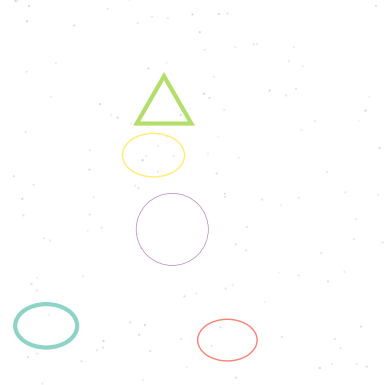[{"shape": "oval", "thickness": 3, "radius": 0.4, "center": [0.12, 0.154]}, {"shape": "oval", "thickness": 1, "radius": 0.39, "center": [0.591, 0.117]}, {"shape": "triangle", "thickness": 3, "radius": 0.41, "center": [0.426, 0.72]}, {"shape": "circle", "thickness": 0.5, "radius": 0.47, "center": [0.447, 0.404]}, {"shape": "oval", "thickness": 1, "radius": 0.4, "center": [0.399, 0.597]}]